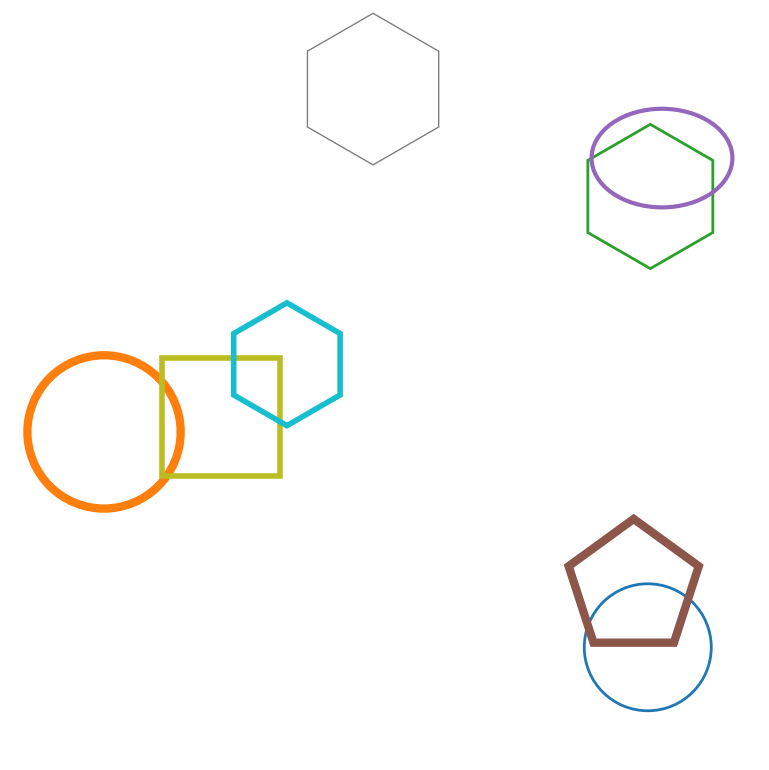[{"shape": "circle", "thickness": 1, "radius": 0.41, "center": [0.841, 0.159]}, {"shape": "circle", "thickness": 3, "radius": 0.5, "center": [0.135, 0.439]}, {"shape": "hexagon", "thickness": 1, "radius": 0.47, "center": [0.845, 0.745]}, {"shape": "oval", "thickness": 1.5, "radius": 0.46, "center": [0.86, 0.795]}, {"shape": "pentagon", "thickness": 3, "radius": 0.44, "center": [0.823, 0.237]}, {"shape": "hexagon", "thickness": 0.5, "radius": 0.49, "center": [0.484, 0.884]}, {"shape": "square", "thickness": 2, "radius": 0.38, "center": [0.287, 0.458]}, {"shape": "hexagon", "thickness": 2, "radius": 0.4, "center": [0.373, 0.527]}]